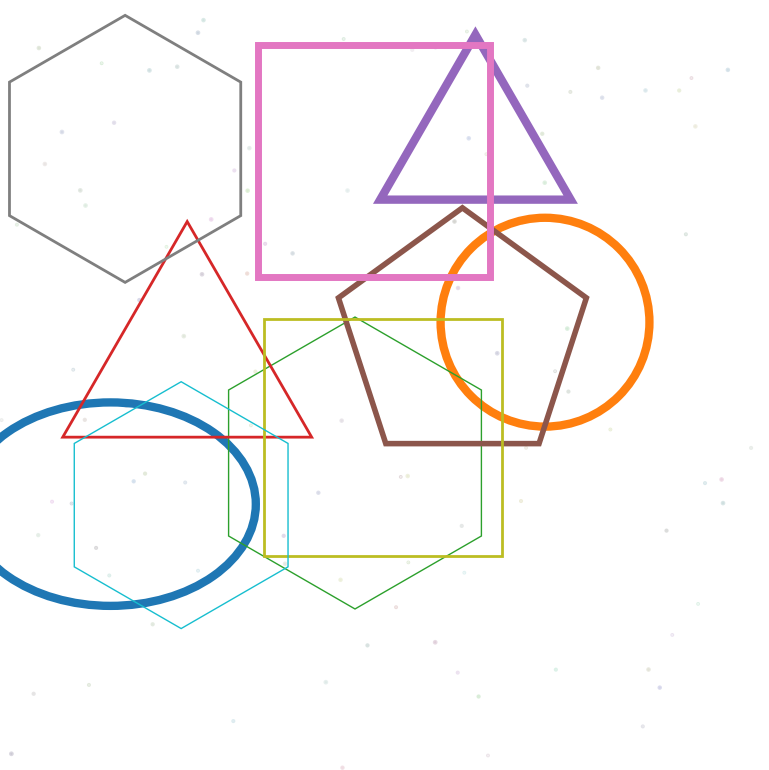[{"shape": "oval", "thickness": 3, "radius": 0.94, "center": [0.143, 0.345]}, {"shape": "circle", "thickness": 3, "radius": 0.68, "center": [0.708, 0.582]}, {"shape": "hexagon", "thickness": 0.5, "radius": 0.95, "center": [0.461, 0.399]}, {"shape": "triangle", "thickness": 1, "radius": 0.93, "center": [0.243, 0.526]}, {"shape": "triangle", "thickness": 3, "radius": 0.71, "center": [0.617, 0.812]}, {"shape": "pentagon", "thickness": 2, "radius": 0.85, "center": [0.601, 0.561]}, {"shape": "square", "thickness": 2.5, "radius": 0.75, "center": [0.485, 0.791]}, {"shape": "hexagon", "thickness": 1, "radius": 0.87, "center": [0.162, 0.807]}, {"shape": "square", "thickness": 1, "radius": 0.77, "center": [0.498, 0.432]}, {"shape": "hexagon", "thickness": 0.5, "radius": 0.8, "center": [0.235, 0.344]}]